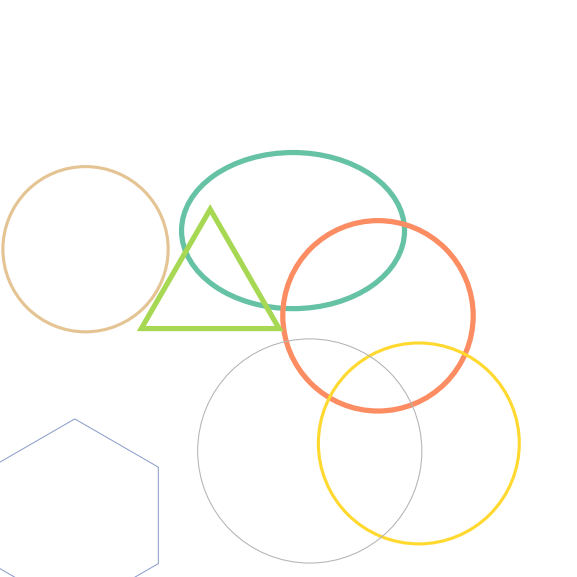[{"shape": "oval", "thickness": 2.5, "radius": 0.97, "center": [0.507, 0.6]}, {"shape": "circle", "thickness": 2.5, "radius": 0.82, "center": [0.655, 0.452]}, {"shape": "hexagon", "thickness": 0.5, "radius": 0.84, "center": [0.129, 0.107]}, {"shape": "triangle", "thickness": 2.5, "radius": 0.69, "center": [0.364, 0.499]}, {"shape": "circle", "thickness": 1.5, "radius": 0.87, "center": [0.725, 0.231]}, {"shape": "circle", "thickness": 1.5, "radius": 0.72, "center": [0.148, 0.568]}, {"shape": "circle", "thickness": 0.5, "radius": 0.97, "center": [0.536, 0.218]}]